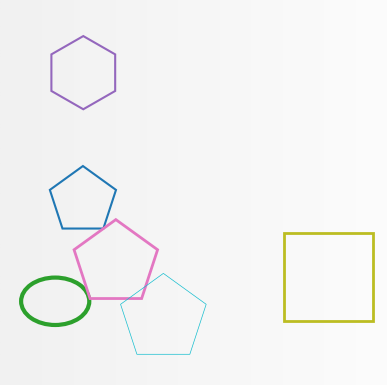[{"shape": "pentagon", "thickness": 1.5, "radius": 0.45, "center": [0.214, 0.479]}, {"shape": "oval", "thickness": 3, "radius": 0.44, "center": [0.142, 0.217]}, {"shape": "hexagon", "thickness": 1.5, "radius": 0.48, "center": [0.215, 0.811]}, {"shape": "pentagon", "thickness": 2, "radius": 0.57, "center": [0.299, 0.316]}, {"shape": "square", "thickness": 2, "radius": 0.57, "center": [0.849, 0.281]}, {"shape": "pentagon", "thickness": 0.5, "radius": 0.58, "center": [0.422, 0.174]}]